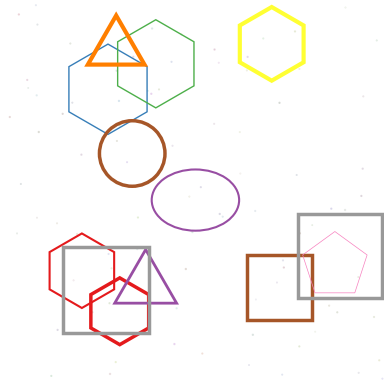[{"shape": "hexagon", "thickness": 2.5, "radius": 0.43, "center": [0.311, 0.192]}, {"shape": "hexagon", "thickness": 1.5, "radius": 0.48, "center": [0.213, 0.297]}, {"shape": "hexagon", "thickness": 1, "radius": 0.59, "center": [0.28, 0.768]}, {"shape": "hexagon", "thickness": 1, "radius": 0.57, "center": [0.405, 0.834]}, {"shape": "oval", "thickness": 1.5, "radius": 0.57, "center": [0.508, 0.48]}, {"shape": "triangle", "thickness": 2, "radius": 0.46, "center": [0.378, 0.259]}, {"shape": "triangle", "thickness": 3, "radius": 0.43, "center": [0.302, 0.875]}, {"shape": "hexagon", "thickness": 3, "radius": 0.48, "center": [0.706, 0.886]}, {"shape": "square", "thickness": 2.5, "radius": 0.42, "center": [0.726, 0.253]}, {"shape": "circle", "thickness": 2.5, "radius": 0.43, "center": [0.343, 0.601]}, {"shape": "pentagon", "thickness": 0.5, "radius": 0.44, "center": [0.87, 0.311]}, {"shape": "square", "thickness": 2.5, "radius": 0.54, "center": [0.883, 0.336]}, {"shape": "square", "thickness": 2.5, "radius": 0.56, "center": [0.275, 0.246]}]